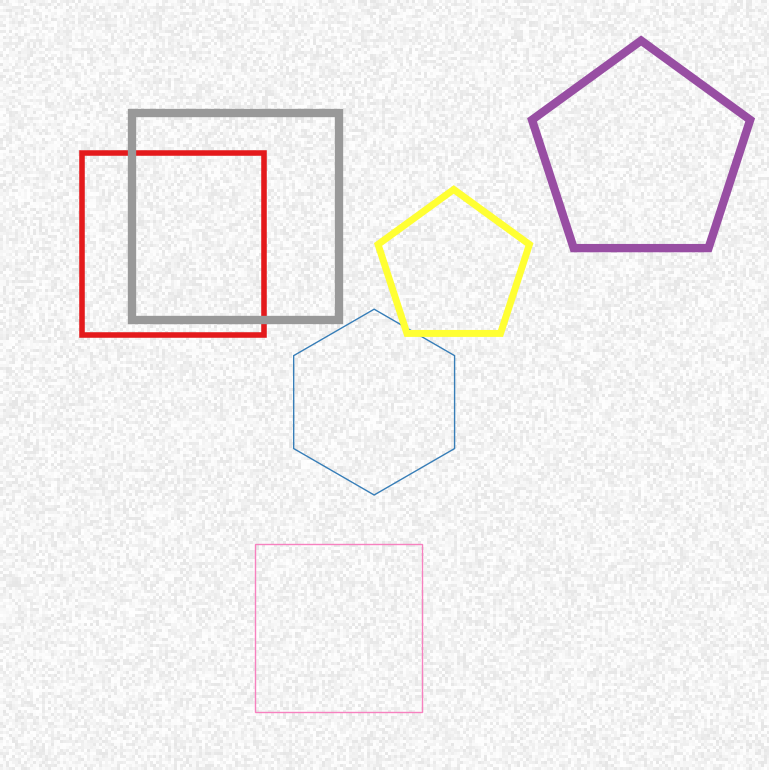[{"shape": "square", "thickness": 2, "radius": 0.59, "center": [0.224, 0.683]}, {"shape": "hexagon", "thickness": 0.5, "radius": 0.6, "center": [0.486, 0.478]}, {"shape": "pentagon", "thickness": 3, "radius": 0.74, "center": [0.833, 0.798]}, {"shape": "pentagon", "thickness": 2.5, "radius": 0.52, "center": [0.589, 0.651]}, {"shape": "square", "thickness": 0.5, "radius": 0.54, "center": [0.44, 0.185]}, {"shape": "square", "thickness": 3, "radius": 0.67, "center": [0.306, 0.719]}]